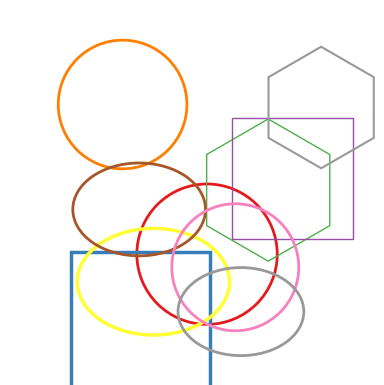[{"shape": "circle", "thickness": 2, "radius": 0.91, "center": [0.538, 0.34]}, {"shape": "square", "thickness": 2.5, "radius": 0.9, "center": [0.366, 0.164]}, {"shape": "hexagon", "thickness": 1, "radius": 0.92, "center": [0.697, 0.506]}, {"shape": "square", "thickness": 1, "radius": 0.78, "center": [0.76, 0.536]}, {"shape": "circle", "thickness": 2, "radius": 0.84, "center": [0.318, 0.729]}, {"shape": "oval", "thickness": 2.5, "radius": 0.99, "center": [0.398, 0.268]}, {"shape": "oval", "thickness": 2, "radius": 0.86, "center": [0.361, 0.456]}, {"shape": "circle", "thickness": 2, "radius": 0.82, "center": [0.611, 0.306]}, {"shape": "hexagon", "thickness": 1.5, "radius": 0.79, "center": [0.834, 0.721]}, {"shape": "oval", "thickness": 2, "radius": 0.82, "center": [0.626, 0.191]}]